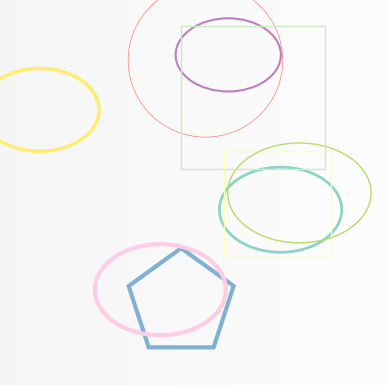[{"shape": "oval", "thickness": 2, "radius": 0.79, "center": [0.724, 0.455]}, {"shape": "square", "thickness": 1, "radius": 0.69, "center": [0.716, 0.471]}, {"shape": "circle", "thickness": 0.5, "radius": 1.0, "center": [0.53, 0.843]}, {"shape": "pentagon", "thickness": 3, "radius": 0.71, "center": [0.468, 0.213]}, {"shape": "oval", "thickness": 1, "radius": 0.93, "center": [0.772, 0.499]}, {"shape": "oval", "thickness": 3, "radius": 0.84, "center": [0.414, 0.248]}, {"shape": "oval", "thickness": 1.5, "radius": 0.68, "center": [0.589, 0.857]}, {"shape": "square", "thickness": 1, "radius": 0.93, "center": [0.653, 0.746]}, {"shape": "oval", "thickness": 2.5, "radius": 0.77, "center": [0.102, 0.715]}]